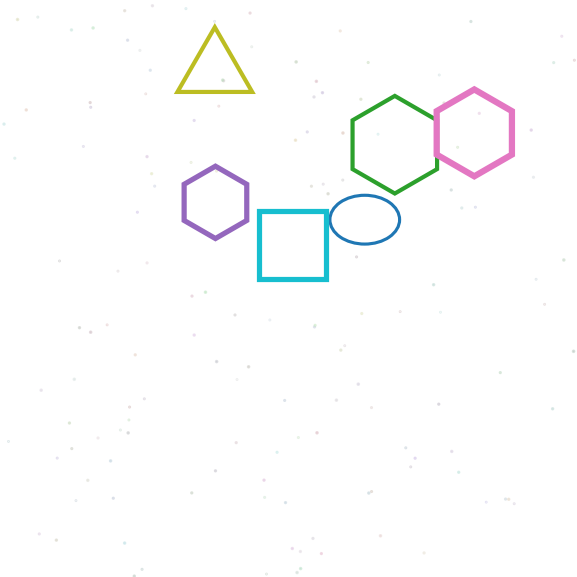[{"shape": "oval", "thickness": 1.5, "radius": 0.3, "center": [0.632, 0.619]}, {"shape": "hexagon", "thickness": 2, "radius": 0.42, "center": [0.684, 0.749]}, {"shape": "hexagon", "thickness": 2.5, "radius": 0.31, "center": [0.373, 0.649]}, {"shape": "hexagon", "thickness": 3, "radius": 0.38, "center": [0.821, 0.769]}, {"shape": "triangle", "thickness": 2, "radius": 0.37, "center": [0.372, 0.877]}, {"shape": "square", "thickness": 2.5, "radius": 0.29, "center": [0.507, 0.575]}]